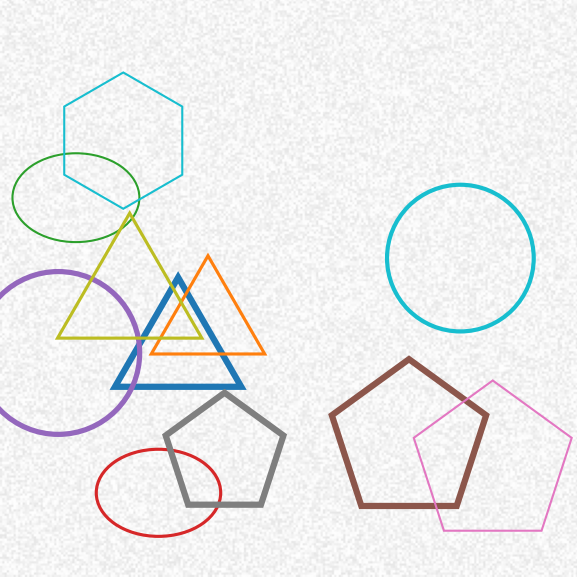[{"shape": "triangle", "thickness": 3, "radius": 0.63, "center": [0.308, 0.393]}, {"shape": "triangle", "thickness": 1.5, "radius": 0.57, "center": [0.36, 0.443]}, {"shape": "oval", "thickness": 1, "radius": 0.55, "center": [0.131, 0.657]}, {"shape": "oval", "thickness": 1.5, "radius": 0.54, "center": [0.274, 0.146]}, {"shape": "circle", "thickness": 2.5, "radius": 0.7, "center": [0.101, 0.388]}, {"shape": "pentagon", "thickness": 3, "radius": 0.7, "center": [0.708, 0.237]}, {"shape": "pentagon", "thickness": 1, "radius": 0.72, "center": [0.853, 0.196]}, {"shape": "pentagon", "thickness": 3, "radius": 0.54, "center": [0.389, 0.212]}, {"shape": "triangle", "thickness": 1.5, "radius": 0.72, "center": [0.225, 0.486]}, {"shape": "hexagon", "thickness": 1, "radius": 0.59, "center": [0.213, 0.756]}, {"shape": "circle", "thickness": 2, "radius": 0.64, "center": [0.797, 0.552]}]